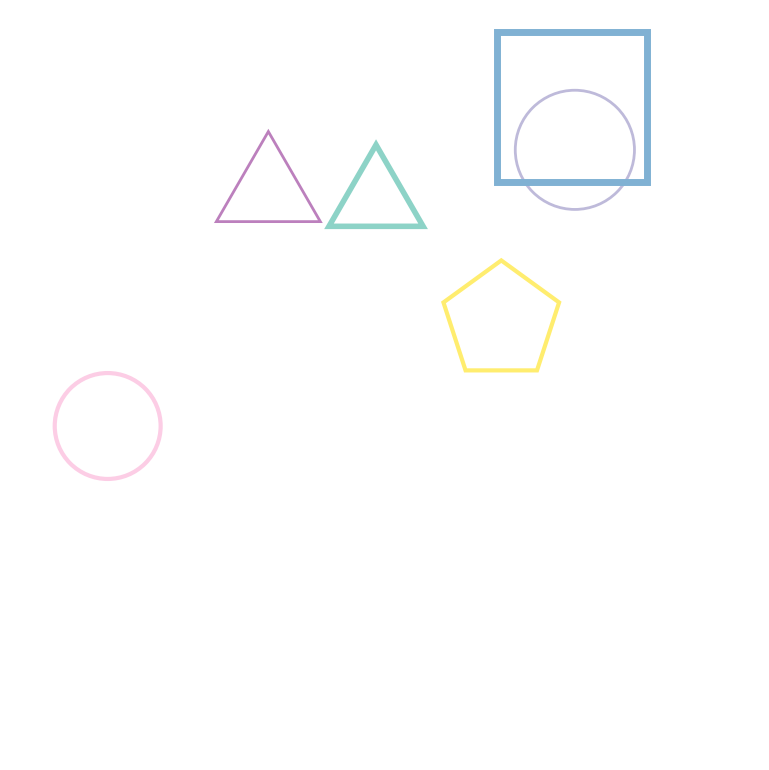[{"shape": "triangle", "thickness": 2, "radius": 0.35, "center": [0.488, 0.741]}, {"shape": "circle", "thickness": 1, "radius": 0.39, "center": [0.747, 0.805]}, {"shape": "square", "thickness": 2.5, "radius": 0.49, "center": [0.743, 0.861]}, {"shape": "circle", "thickness": 1.5, "radius": 0.34, "center": [0.14, 0.447]}, {"shape": "triangle", "thickness": 1, "radius": 0.39, "center": [0.349, 0.751]}, {"shape": "pentagon", "thickness": 1.5, "radius": 0.39, "center": [0.651, 0.583]}]